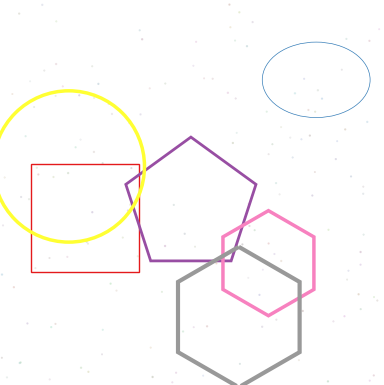[{"shape": "square", "thickness": 1, "radius": 0.7, "center": [0.221, 0.433]}, {"shape": "oval", "thickness": 0.5, "radius": 0.7, "center": [0.821, 0.793]}, {"shape": "pentagon", "thickness": 2, "radius": 0.89, "center": [0.496, 0.466]}, {"shape": "circle", "thickness": 2.5, "radius": 0.98, "center": [0.179, 0.568]}, {"shape": "hexagon", "thickness": 2.5, "radius": 0.68, "center": [0.697, 0.316]}, {"shape": "hexagon", "thickness": 3, "radius": 0.91, "center": [0.62, 0.177]}]